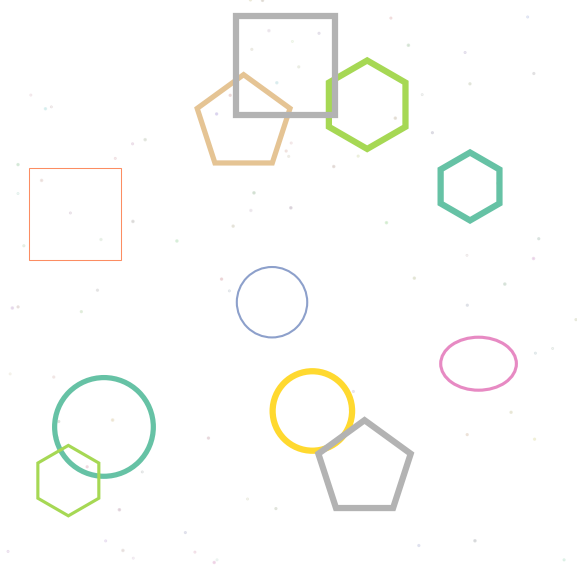[{"shape": "circle", "thickness": 2.5, "radius": 0.43, "center": [0.18, 0.26]}, {"shape": "hexagon", "thickness": 3, "radius": 0.29, "center": [0.814, 0.676]}, {"shape": "square", "thickness": 0.5, "radius": 0.4, "center": [0.13, 0.628]}, {"shape": "circle", "thickness": 1, "radius": 0.3, "center": [0.471, 0.476]}, {"shape": "oval", "thickness": 1.5, "radius": 0.33, "center": [0.829, 0.369]}, {"shape": "hexagon", "thickness": 1.5, "radius": 0.3, "center": [0.118, 0.167]}, {"shape": "hexagon", "thickness": 3, "radius": 0.38, "center": [0.636, 0.818]}, {"shape": "circle", "thickness": 3, "radius": 0.34, "center": [0.541, 0.287]}, {"shape": "pentagon", "thickness": 2.5, "radius": 0.42, "center": [0.422, 0.785]}, {"shape": "square", "thickness": 3, "radius": 0.43, "center": [0.494, 0.886]}, {"shape": "pentagon", "thickness": 3, "radius": 0.42, "center": [0.631, 0.187]}]